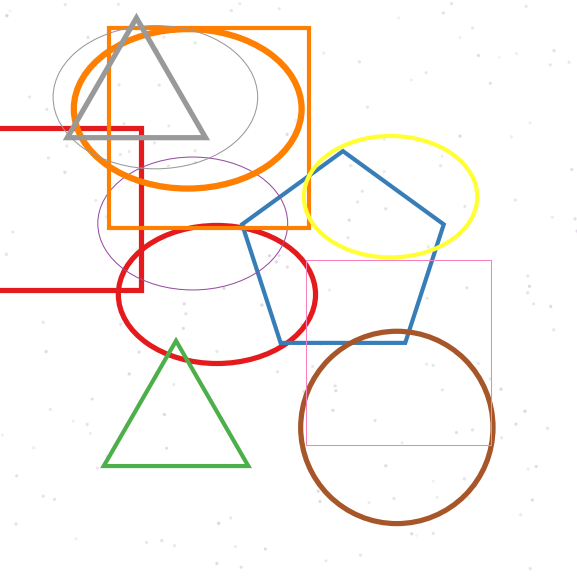[{"shape": "oval", "thickness": 2.5, "radius": 0.85, "center": [0.376, 0.489]}, {"shape": "square", "thickness": 2.5, "radius": 0.7, "center": [0.104, 0.638]}, {"shape": "pentagon", "thickness": 2, "radius": 0.92, "center": [0.594, 0.554]}, {"shape": "triangle", "thickness": 2, "radius": 0.72, "center": [0.305, 0.264]}, {"shape": "oval", "thickness": 0.5, "radius": 0.82, "center": [0.334, 0.612]}, {"shape": "square", "thickness": 2, "radius": 0.87, "center": [0.362, 0.778]}, {"shape": "oval", "thickness": 3, "radius": 0.99, "center": [0.325, 0.811]}, {"shape": "oval", "thickness": 2, "radius": 0.75, "center": [0.676, 0.659]}, {"shape": "circle", "thickness": 2.5, "radius": 0.83, "center": [0.687, 0.259]}, {"shape": "square", "thickness": 0.5, "radius": 0.8, "center": [0.69, 0.388]}, {"shape": "oval", "thickness": 0.5, "radius": 0.89, "center": [0.269, 0.831]}, {"shape": "triangle", "thickness": 2.5, "radius": 0.69, "center": [0.236, 0.83]}]